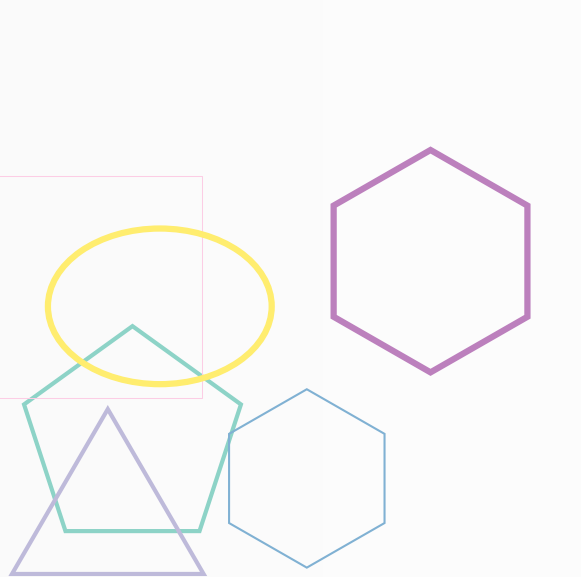[{"shape": "pentagon", "thickness": 2, "radius": 0.98, "center": [0.228, 0.238]}, {"shape": "triangle", "thickness": 2, "radius": 0.95, "center": [0.185, 0.1]}, {"shape": "hexagon", "thickness": 1, "radius": 0.77, "center": [0.528, 0.171]}, {"shape": "square", "thickness": 0.5, "radius": 0.96, "center": [0.154, 0.502]}, {"shape": "hexagon", "thickness": 3, "radius": 0.96, "center": [0.741, 0.547]}, {"shape": "oval", "thickness": 3, "radius": 0.96, "center": [0.275, 0.469]}]